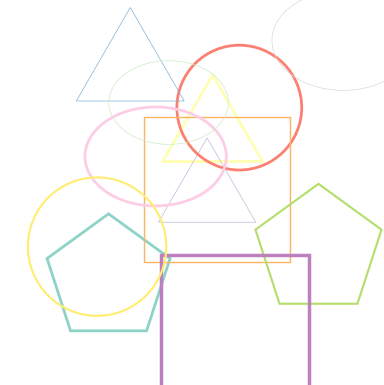[{"shape": "pentagon", "thickness": 2, "radius": 0.84, "center": [0.282, 0.277]}, {"shape": "triangle", "thickness": 2, "radius": 0.75, "center": [0.552, 0.655]}, {"shape": "triangle", "thickness": 0.5, "radius": 0.73, "center": [0.538, 0.496]}, {"shape": "circle", "thickness": 2, "radius": 0.81, "center": [0.622, 0.721]}, {"shape": "triangle", "thickness": 0.5, "radius": 0.81, "center": [0.338, 0.819]}, {"shape": "square", "thickness": 1, "radius": 0.95, "center": [0.563, 0.508]}, {"shape": "pentagon", "thickness": 1.5, "radius": 0.86, "center": [0.827, 0.35]}, {"shape": "oval", "thickness": 2, "radius": 0.92, "center": [0.404, 0.594]}, {"shape": "oval", "thickness": 0.5, "radius": 0.93, "center": [0.892, 0.895]}, {"shape": "square", "thickness": 2.5, "radius": 0.96, "center": [0.611, 0.146]}, {"shape": "oval", "thickness": 0.5, "radius": 0.78, "center": [0.438, 0.734]}, {"shape": "circle", "thickness": 1.5, "radius": 0.9, "center": [0.252, 0.359]}]